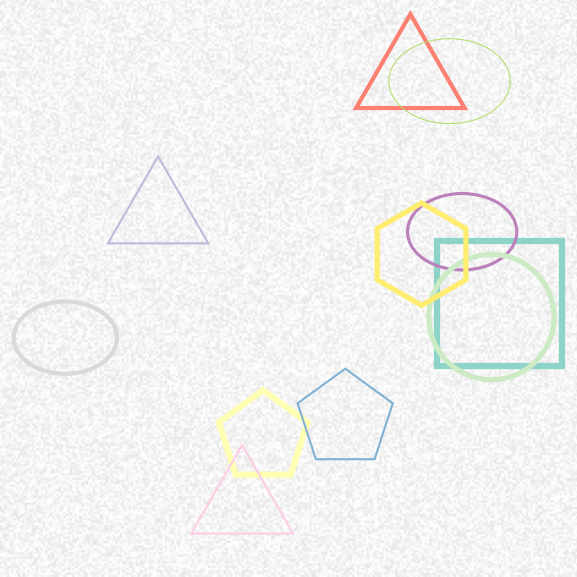[{"shape": "square", "thickness": 3, "radius": 0.54, "center": [0.865, 0.473]}, {"shape": "pentagon", "thickness": 3, "radius": 0.4, "center": [0.456, 0.243]}, {"shape": "triangle", "thickness": 1, "radius": 0.5, "center": [0.274, 0.628]}, {"shape": "triangle", "thickness": 2, "radius": 0.54, "center": [0.711, 0.866]}, {"shape": "pentagon", "thickness": 1, "radius": 0.43, "center": [0.598, 0.274]}, {"shape": "oval", "thickness": 0.5, "radius": 0.53, "center": [0.778, 0.859]}, {"shape": "triangle", "thickness": 1, "radius": 0.51, "center": [0.419, 0.126]}, {"shape": "oval", "thickness": 2, "radius": 0.45, "center": [0.113, 0.414]}, {"shape": "oval", "thickness": 1.5, "radius": 0.47, "center": [0.8, 0.598]}, {"shape": "circle", "thickness": 2.5, "radius": 0.54, "center": [0.851, 0.45]}, {"shape": "hexagon", "thickness": 2.5, "radius": 0.44, "center": [0.73, 0.559]}]